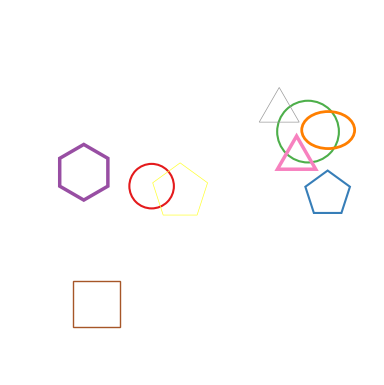[{"shape": "circle", "thickness": 1.5, "radius": 0.29, "center": [0.394, 0.517]}, {"shape": "pentagon", "thickness": 1.5, "radius": 0.3, "center": [0.851, 0.496]}, {"shape": "circle", "thickness": 1.5, "radius": 0.4, "center": [0.8, 0.658]}, {"shape": "hexagon", "thickness": 2.5, "radius": 0.36, "center": [0.218, 0.553]}, {"shape": "oval", "thickness": 2, "radius": 0.34, "center": [0.852, 0.662]}, {"shape": "pentagon", "thickness": 0.5, "radius": 0.37, "center": [0.468, 0.502]}, {"shape": "square", "thickness": 1, "radius": 0.3, "center": [0.25, 0.211]}, {"shape": "triangle", "thickness": 2.5, "radius": 0.29, "center": [0.77, 0.589]}, {"shape": "triangle", "thickness": 0.5, "radius": 0.3, "center": [0.725, 0.713]}]